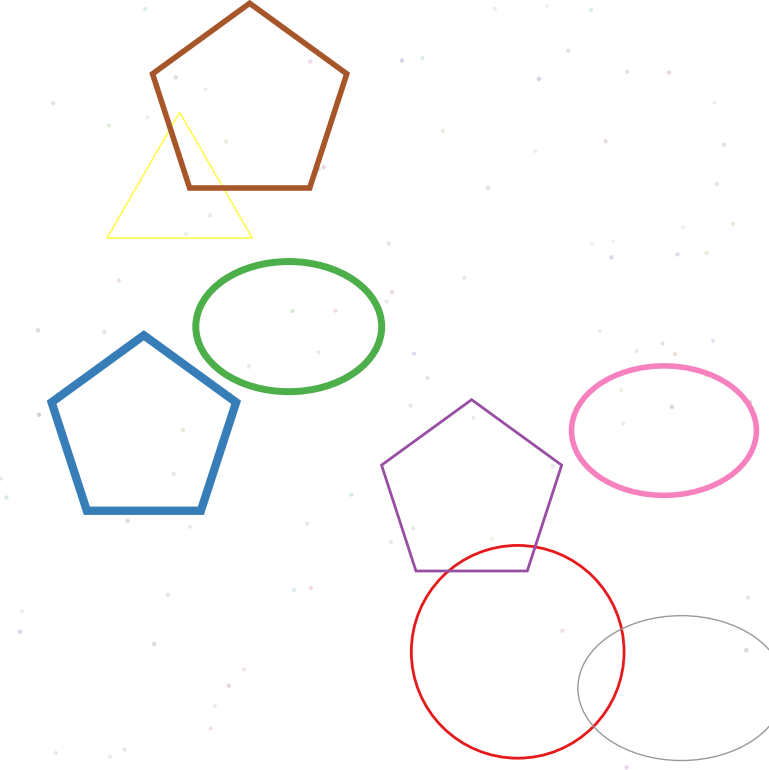[{"shape": "circle", "thickness": 1, "radius": 0.69, "center": [0.672, 0.153]}, {"shape": "pentagon", "thickness": 3, "radius": 0.63, "center": [0.187, 0.439]}, {"shape": "oval", "thickness": 2.5, "radius": 0.6, "center": [0.375, 0.576]}, {"shape": "pentagon", "thickness": 1, "radius": 0.61, "center": [0.612, 0.358]}, {"shape": "triangle", "thickness": 0.5, "radius": 0.54, "center": [0.233, 0.745]}, {"shape": "pentagon", "thickness": 2, "radius": 0.66, "center": [0.324, 0.863]}, {"shape": "oval", "thickness": 2, "radius": 0.6, "center": [0.862, 0.441]}, {"shape": "oval", "thickness": 0.5, "radius": 0.67, "center": [0.885, 0.106]}]